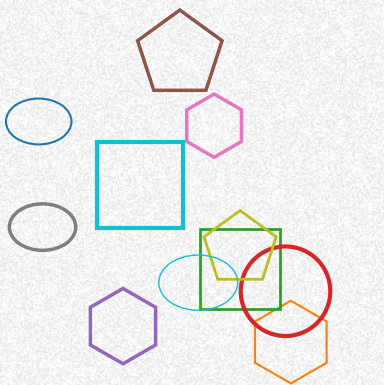[{"shape": "oval", "thickness": 1.5, "radius": 0.43, "center": [0.101, 0.684]}, {"shape": "hexagon", "thickness": 1.5, "radius": 0.54, "center": [0.755, 0.111]}, {"shape": "square", "thickness": 2, "radius": 0.52, "center": [0.624, 0.302]}, {"shape": "circle", "thickness": 3, "radius": 0.58, "center": [0.742, 0.244]}, {"shape": "hexagon", "thickness": 2.5, "radius": 0.49, "center": [0.319, 0.153]}, {"shape": "pentagon", "thickness": 2.5, "radius": 0.58, "center": [0.467, 0.859]}, {"shape": "hexagon", "thickness": 2.5, "radius": 0.41, "center": [0.556, 0.674]}, {"shape": "oval", "thickness": 2.5, "radius": 0.43, "center": [0.111, 0.41]}, {"shape": "pentagon", "thickness": 2, "radius": 0.49, "center": [0.624, 0.354]}, {"shape": "square", "thickness": 3, "radius": 0.56, "center": [0.364, 0.52]}, {"shape": "oval", "thickness": 1, "radius": 0.51, "center": [0.515, 0.266]}]